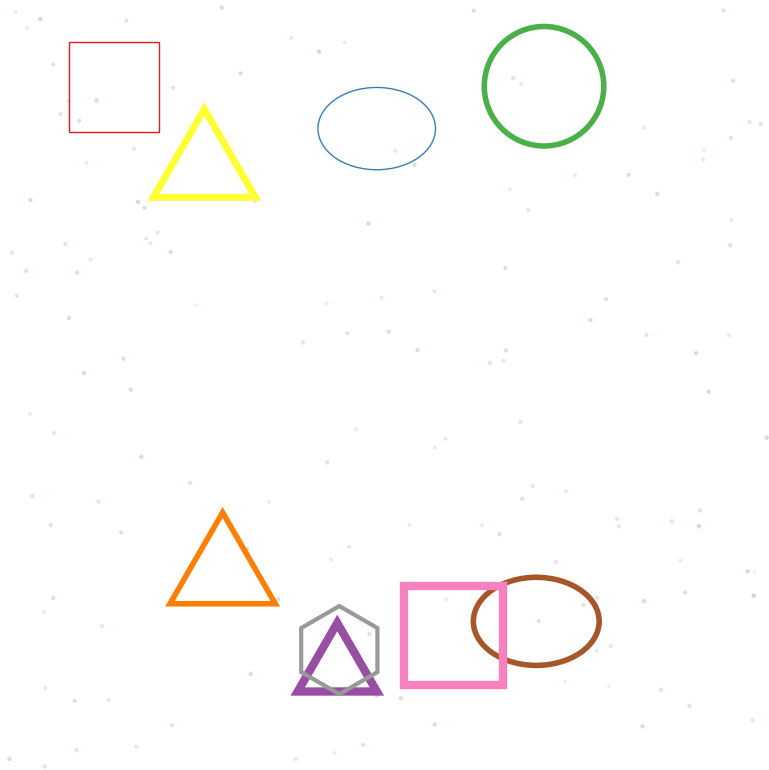[{"shape": "square", "thickness": 0.5, "radius": 0.29, "center": [0.148, 0.887]}, {"shape": "oval", "thickness": 0.5, "radius": 0.38, "center": [0.489, 0.833]}, {"shape": "circle", "thickness": 2, "radius": 0.39, "center": [0.707, 0.888]}, {"shape": "triangle", "thickness": 3, "radius": 0.3, "center": [0.438, 0.132]}, {"shape": "triangle", "thickness": 2, "radius": 0.39, "center": [0.289, 0.255]}, {"shape": "triangle", "thickness": 2.5, "radius": 0.38, "center": [0.265, 0.782]}, {"shape": "oval", "thickness": 2, "radius": 0.41, "center": [0.696, 0.193]}, {"shape": "square", "thickness": 3, "radius": 0.32, "center": [0.589, 0.174]}, {"shape": "hexagon", "thickness": 1.5, "radius": 0.29, "center": [0.441, 0.156]}]